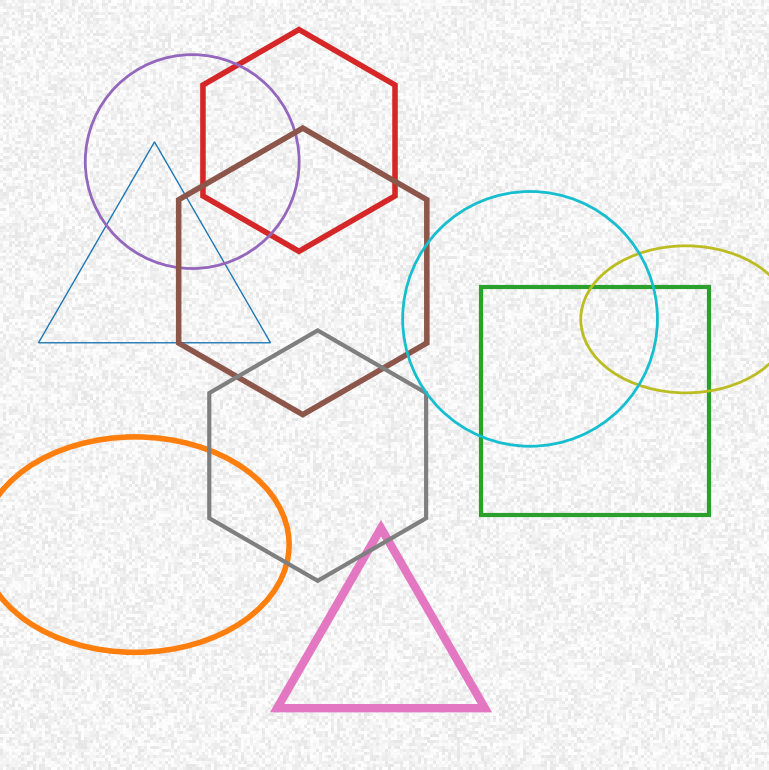[{"shape": "triangle", "thickness": 0.5, "radius": 0.87, "center": [0.201, 0.642]}, {"shape": "oval", "thickness": 2, "radius": 1.0, "center": [0.176, 0.293]}, {"shape": "square", "thickness": 1.5, "radius": 0.74, "center": [0.772, 0.479]}, {"shape": "hexagon", "thickness": 2, "radius": 0.72, "center": [0.388, 0.818]}, {"shape": "circle", "thickness": 1, "radius": 0.69, "center": [0.25, 0.79]}, {"shape": "hexagon", "thickness": 2, "radius": 0.93, "center": [0.393, 0.648]}, {"shape": "triangle", "thickness": 3, "radius": 0.78, "center": [0.495, 0.158]}, {"shape": "hexagon", "thickness": 1.5, "radius": 0.81, "center": [0.413, 0.408]}, {"shape": "oval", "thickness": 1, "radius": 0.68, "center": [0.891, 0.585]}, {"shape": "circle", "thickness": 1, "radius": 0.83, "center": [0.688, 0.586]}]